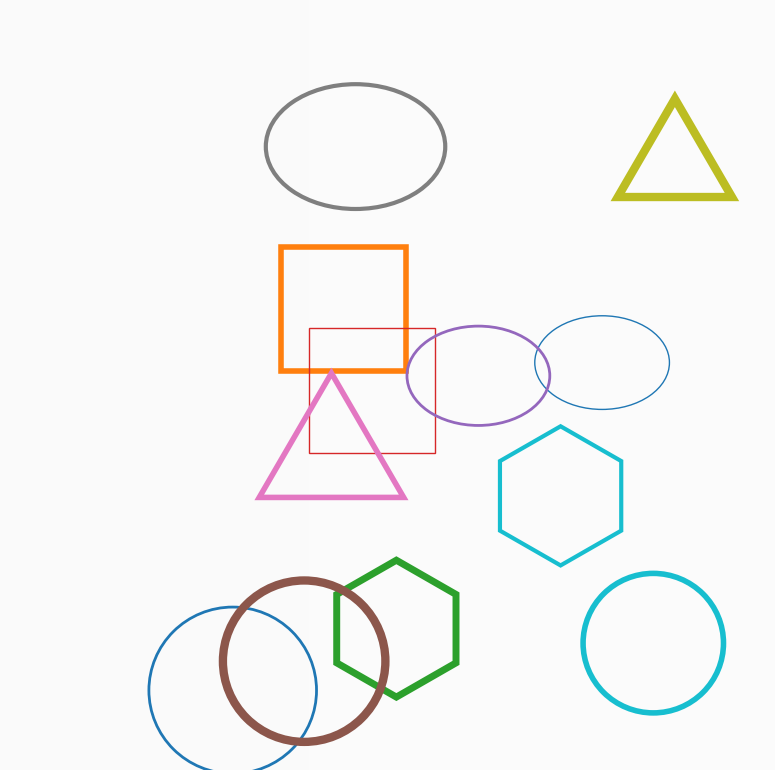[{"shape": "circle", "thickness": 1, "radius": 0.54, "center": [0.3, 0.103]}, {"shape": "oval", "thickness": 0.5, "radius": 0.43, "center": [0.777, 0.529]}, {"shape": "square", "thickness": 2, "radius": 0.4, "center": [0.443, 0.599]}, {"shape": "hexagon", "thickness": 2.5, "radius": 0.44, "center": [0.511, 0.184]}, {"shape": "square", "thickness": 0.5, "radius": 0.41, "center": [0.48, 0.493]}, {"shape": "oval", "thickness": 1, "radius": 0.46, "center": [0.617, 0.512]}, {"shape": "circle", "thickness": 3, "radius": 0.52, "center": [0.392, 0.141]}, {"shape": "triangle", "thickness": 2, "radius": 0.54, "center": [0.428, 0.408]}, {"shape": "oval", "thickness": 1.5, "radius": 0.58, "center": [0.459, 0.81]}, {"shape": "triangle", "thickness": 3, "radius": 0.43, "center": [0.871, 0.787]}, {"shape": "circle", "thickness": 2, "radius": 0.45, "center": [0.843, 0.165]}, {"shape": "hexagon", "thickness": 1.5, "radius": 0.45, "center": [0.723, 0.356]}]